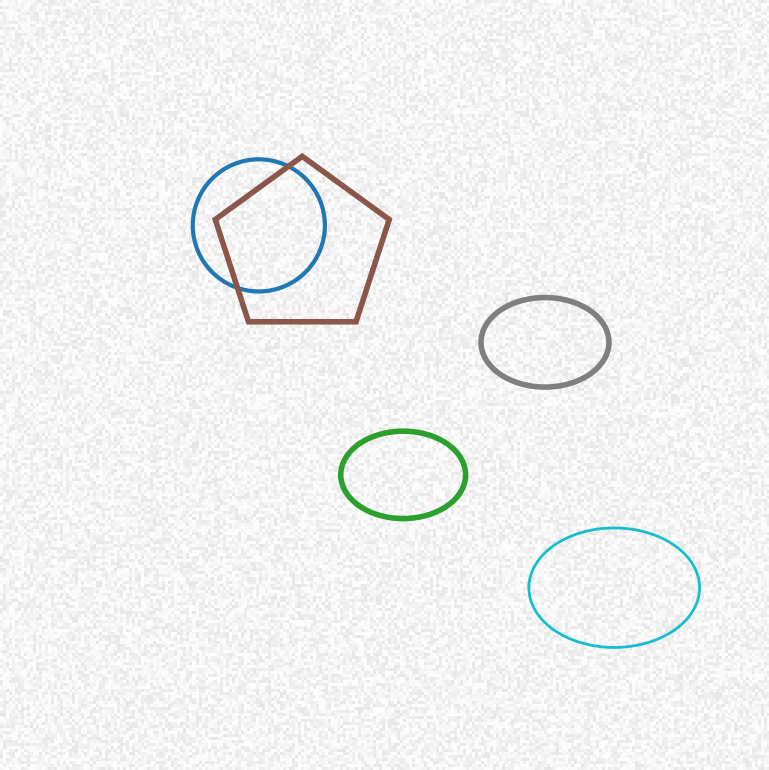[{"shape": "circle", "thickness": 1.5, "radius": 0.43, "center": [0.336, 0.707]}, {"shape": "oval", "thickness": 2, "radius": 0.41, "center": [0.524, 0.383]}, {"shape": "pentagon", "thickness": 2, "radius": 0.59, "center": [0.393, 0.678]}, {"shape": "oval", "thickness": 2, "radius": 0.42, "center": [0.708, 0.555]}, {"shape": "oval", "thickness": 1, "radius": 0.55, "center": [0.798, 0.237]}]